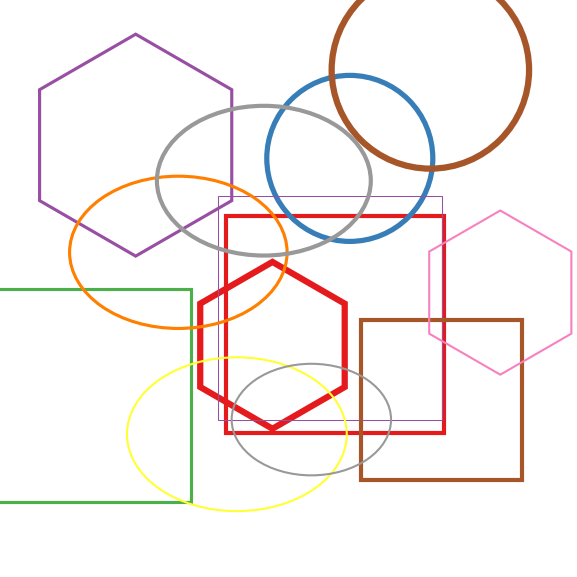[{"shape": "square", "thickness": 2, "radius": 0.94, "center": [0.581, 0.437]}, {"shape": "hexagon", "thickness": 3, "radius": 0.72, "center": [0.472, 0.401]}, {"shape": "circle", "thickness": 2.5, "radius": 0.72, "center": [0.606, 0.725]}, {"shape": "square", "thickness": 1.5, "radius": 0.92, "center": [0.147, 0.314]}, {"shape": "hexagon", "thickness": 1.5, "radius": 0.96, "center": [0.235, 0.748]}, {"shape": "square", "thickness": 0.5, "radius": 0.97, "center": [0.571, 0.466]}, {"shape": "oval", "thickness": 1.5, "radius": 0.94, "center": [0.309, 0.562]}, {"shape": "oval", "thickness": 1, "radius": 0.95, "center": [0.41, 0.247]}, {"shape": "square", "thickness": 2, "radius": 0.69, "center": [0.765, 0.306]}, {"shape": "circle", "thickness": 3, "radius": 0.85, "center": [0.745, 0.878]}, {"shape": "hexagon", "thickness": 1, "radius": 0.71, "center": [0.866, 0.492]}, {"shape": "oval", "thickness": 2, "radius": 0.93, "center": [0.457, 0.686]}, {"shape": "oval", "thickness": 1, "radius": 0.69, "center": [0.539, 0.273]}]